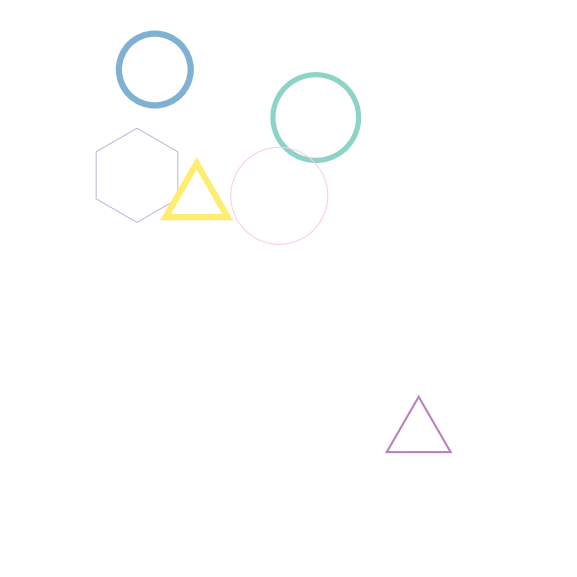[{"shape": "circle", "thickness": 2.5, "radius": 0.37, "center": [0.547, 0.796]}, {"shape": "hexagon", "thickness": 0.5, "radius": 0.41, "center": [0.237, 0.696]}, {"shape": "circle", "thickness": 3, "radius": 0.31, "center": [0.268, 0.879]}, {"shape": "circle", "thickness": 0.5, "radius": 0.42, "center": [0.484, 0.66]}, {"shape": "triangle", "thickness": 1, "radius": 0.32, "center": [0.725, 0.248]}, {"shape": "triangle", "thickness": 3, "radius": 0.31, "center": [0.34, 0.654]}]